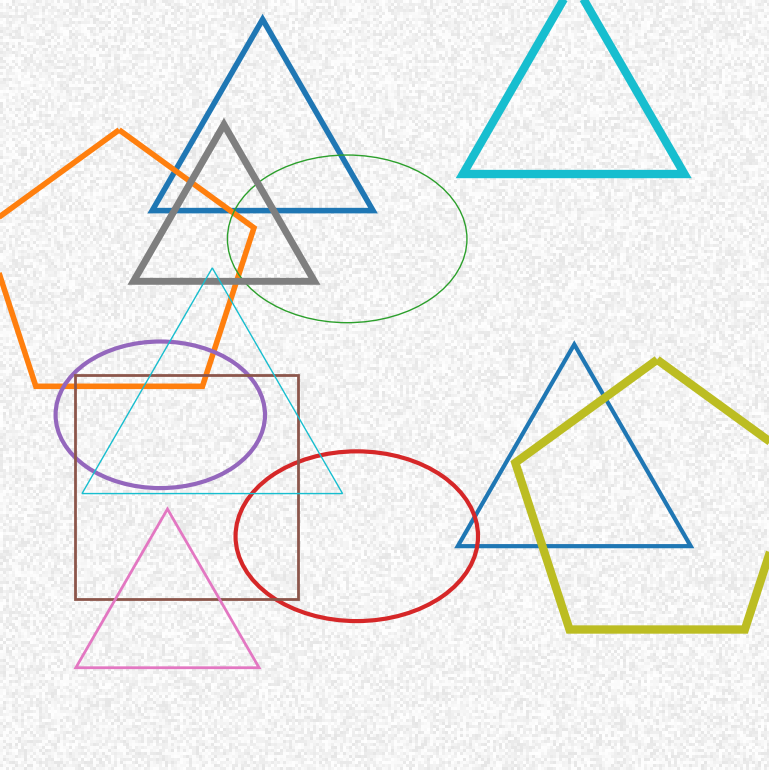[{"shape": "triangle", "thickness": 2, "radius": 0.83, "center": [0.341, 0.809]}, {"shape": "triangle", "thickness": 1.5, "radius": 0.87, "center": [0.746, 0.378]}, {"shape": "pentagon", "thickness": 2, "radius": 0.92, "center": [0.155, 0.647]}, {"shape": "oval", "thickness": 0.5, "radius": 0.78, "center": [0.451, 0.69]}, {"shape": "oval", "thickness": 1.5, "radius": 0.79, "center": [0.463, 0.304]}, {"shape": "oval", "thickness": 1.5, "radius": 0.68, "center": [0.208, 0.461]}, {"shape": "square", "thickness": 1, "radius": 0.73, "center": [0.242, 0.367]}, {"shape": "triangle", "thickness": 1, "radius": 0.69, "center": [0.217, 0.202]}, {"shape": "triangle", "thickness": 2.5, "radius": 0.68, "center": [0.291, 0.702]}, {"shape": "pentagon", "thickness": 3, "radius": 0.97, "center": [0.853, 0.339]}, {"shape": "triangle", "thickness": 0.5, "radius": 0.98, "center": [0.276, 0.457]}, {"shape": "triangle", "thickness": 3, "radius": 0.83, "center": [0.745, 0.857]}]